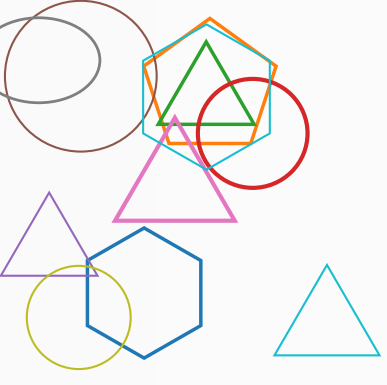[{"shape": "hexagon", "thickness": 2.5, "radius": 0.84, "center": [0.372, 0.239]}, {"shape": "pentagon", "thickness": 2.5, "radius": 0.9, "center": [0.542, 0.773]}, {"shape": "triangle", "thickness": 2.5, "radius": 0.71, "center": [0.532, 0.748]}, {"shape": "circle", "thickness": 3, "radius": 0.71, "center": [0.652, 0.654]}, {"shape": "triangle", "thickness": 1.5, "radius": 0.72, "center": [0.127, 0.356]}, {"shape": "circle", "thickness": 1.5, "radius": 0.98, "center": [0.209, 0.802]}, {"shape": "triangle", "thickness": 3, "radius": 0.89, "center": [0.451, 0.516]}, {"shape": "oval", "thickness": 2, "radius": 0.79, "center": [0.1, 0.843]}, {"shape": "circle", "thickness": 1.5, "radius": 0.67, "center": [0.203, 0.175]}, {"shape": "triangle", "thickness": 1.5, "radius": 0.78, "center": [0.844, 0.155]}, {"shape": "hexagon", "thickness": 1.5, "radius": 0.94, "center": [0.533, 0.748]}]